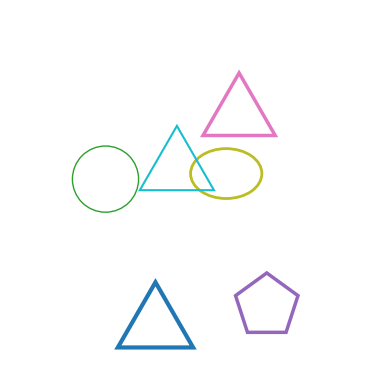[{"shape": "triangle", "thickness": 3, "radius": 0.56, "center": [0.404, 0.154]}, {"shape": "circle", "thickness": 1, "radius": 0.43, "center": [0.274, 0.535]}, {"shape": "pentagon", "thickness": 2.5, "radius": 0.43, "center": [0.693, 0.206]}, {"shape": "triangle", "thickness": 2.5, "radius": 0.54, "center": [0.621, 0.702]}, {"shape": "oval", "thickness": 2, "radius": 0.46, "center": [0.588, 0.549]}, {"shape": "triangle", "thickness": 1.5, "radius": 0.56, "center": [0.459, 0.562]}]